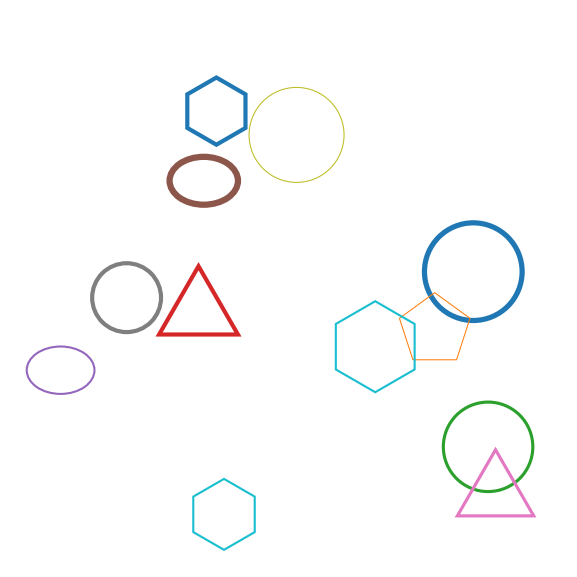[{"shape": "circle", "thickness": 2.5, "radius": 0.42, "center": [0.82, 0.529]}, {"shape": "hexagon", "thickness": 2, "radius": 0.29, "center": [0.375, 0.807]}, {"shape": "pentagon", "thickness": 0.5, "radius": 0.32, "center": [0.753, 0.428]}, {"shape": "circle", "thickness": 1.5, "radius": 0.39, "center": [0.845, 0.225]}, {"shape": "triangle", "thickness": 2, "radius": 0.39, "center": [0.344, 0.459]}, {"shape": "oval", "thickness": 1, "radius": 0.29, "center": [0.105, 0.358]}, {"shape": "oval", "thickness": 3, "radius": 0.3, "center": [0.353, 0.686]}, {"shape": "triangle", "thickness": 1.5, "radius": 0.38, "center": [0.858, 0.144]}, {"shape": "circle", "thickness": 2, "radius": 0.3, "center": [0.219, 0.484]}, {"shape": "circle", "thickness": 0.5, "radius": 0.41, "center": [0.514, 0.766]}, {"shape": "hexagon", "thickness": 1, "radius": 0.31, "center": [0.388, 0.108]}, {"shape": "hexagon", "thickness": 1, "radius": 0.39, "center": [0.65, 0.399]}]